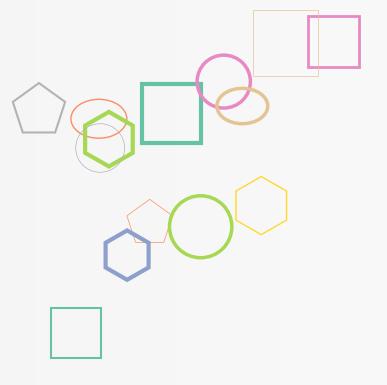[{"shape": "square", "thickness": 1.5, "radius": 0.32, "center": [0.197, 0.135]}, {"shape": "square", "thickness": 3, "radius": 0.38, "center": [0.443, 0.705]}, {"shape": "pentagon", "thickness": 0.5, "radius": 0.31, "center": [0.386, 0.42]}, {"shape": "oval", "thickness": 1, "radius": 0.36, "center": [0.255, 0.692]}, {"shape": "hexagon", "thickness": 3, "radius": 0.32, "center": [0.328, 0.337]}, {"shape": "square", "thickness": 2, "radius": 0.33, "center": [0.86, 0.892]}, {"shape": "circle", "thickness": 2.5, "radius": 0.34, "center": [0.577, 0.788]}, {"shape": "hexagon", "thickness": 3, "radius": 0.35, "center": [0.281, 0.639]}, {"shape": "circle", "thickness": 2.5, "radius": 0.4, "center": [0.518, 0.411]}, {"shape": "hexagon", "thickness": 1, "radius": 0.38, "center": [0.674, 0.466]}, {"shape": "oval", "thickness": 2.5, "radius": 0.33, "center": [0.625, 0.725]}, {"shape": "square", "thickness": 0.5, "radius": 0.42, "center": [0.737, 0.888]}, {"shape": "circle", "thickness": 0.5, "radius": 0.32, "center": [0.258, 0.616]}, {"shape": "pentagon", "thickness": 1.5, "radius": 0.35, "center": [0.101, 0.713]}]